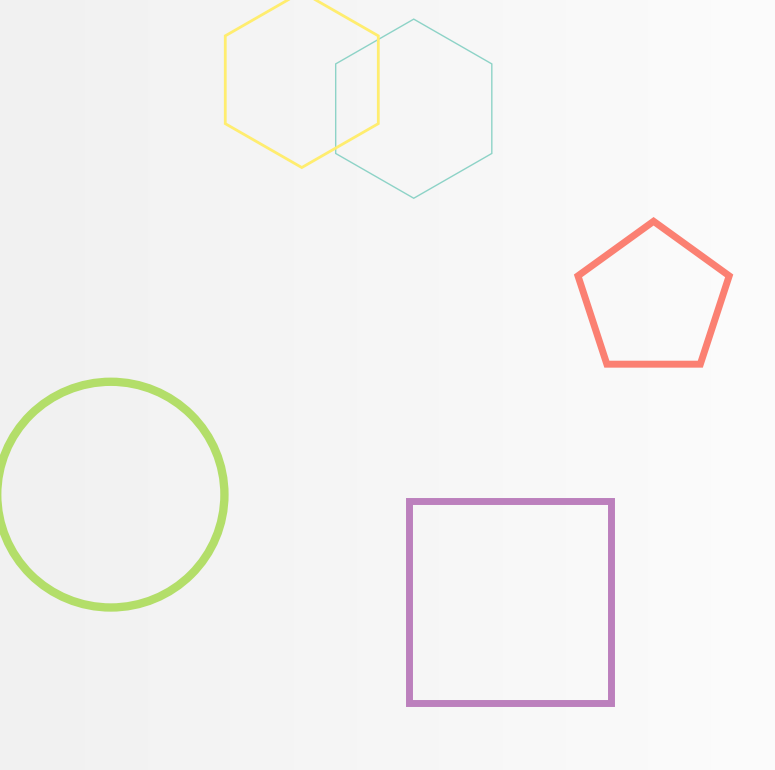[{"shape": "hexagon", "thickness": 0.5, "radius": 0.58, "center": [0.534, 0.859]}, {"shape": "pentagon", "thickness": 2.5, "radius": 0.51, "center": [0.843, 0.61]}, {"shape": "circle", "thickness": 3, "radius": 0.73, "center": [0.143, 0.358]}, {"shape": "square", "thickness": 2.5, "radius": 0.65, "center": [0.658, 0.219]}, {"shape": "hexagon", "thickness": 1, "radius": 0.57, "center": [0.389, 0.896]}]